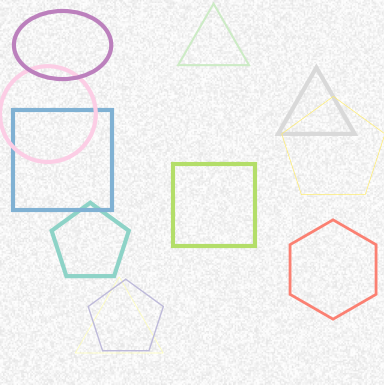[{"shape": "pentagon", "thickness": 3, "radius": 0.53, "center": [0.234, 0.368]}, {"shape": "triangle", "thickness": 0.5, "radius": 0.66, "center": [0.31, 0.149]}, {"shape": "pentagon", "thickness": 1, "radius": 0.51, "center": [0.327, 0.172]}, {"shape": "hexagon", "thickness": 2, "radius": 0.64, "center": [0.865, 0.3]}, {"shape": "square", "thickness": 3, "radius": 0.65, "center": [0.162, 0.585]}, {"shape": "square", "thickness": 3, "radius": 0.53, "center": [0.555, 0.467]}, {"shape": "circle", "thickness": 3, "radius": 0.62, "center": [0.124, 0.704]}, {"shape": "triangle", "thickness": 3, "radius": 0.57, "center": [0.822, 0.71]}, {"shape": "oval", "thickness": 3, "radius": 0.63, "center": [0.163, 0.883]}, {"shape": "triangle", "thickness": 1.5, "radius": 0.53, "center": [0.555, 0.884]}, {"shape": "pentagon", "thickness": 0.5, "radius": 0.71, "center": [0.866, 0.609]}]